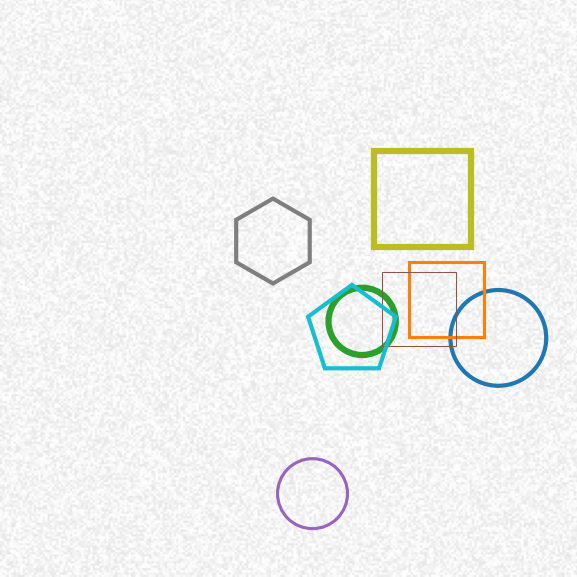[{"shape": "circle", "thickness": 2, "radius": 0.41, "center": [0.863, 0.414]}, {"shape": "square", "thickness": 1.5, "radius": 0.32, "center": [0.773, 0.48]}, {"shape": "circle", "thickness": 3, "radius": 0.29, "center": [0.627, 0.443]}, {"shape": "circle", "thickness": 1.5, "radius": 0.3, "center": [0.541, 0.144]}, {"shape": "square", "thickness": 0.5, "radius": 0.32, "center": [0.726, 0.464]}, {"shape": "hexagon", "thickness": 2, "radius": 0.37, "center": [0.473, 0.582]}, {"shape": "square", "thickness": 3, "radius": 0.42, "center": [0.732, 0.654]}, {"shape": "pentagon", "thickness": 2, "radius": 0.4, "center": [0.609, 0.426]}]